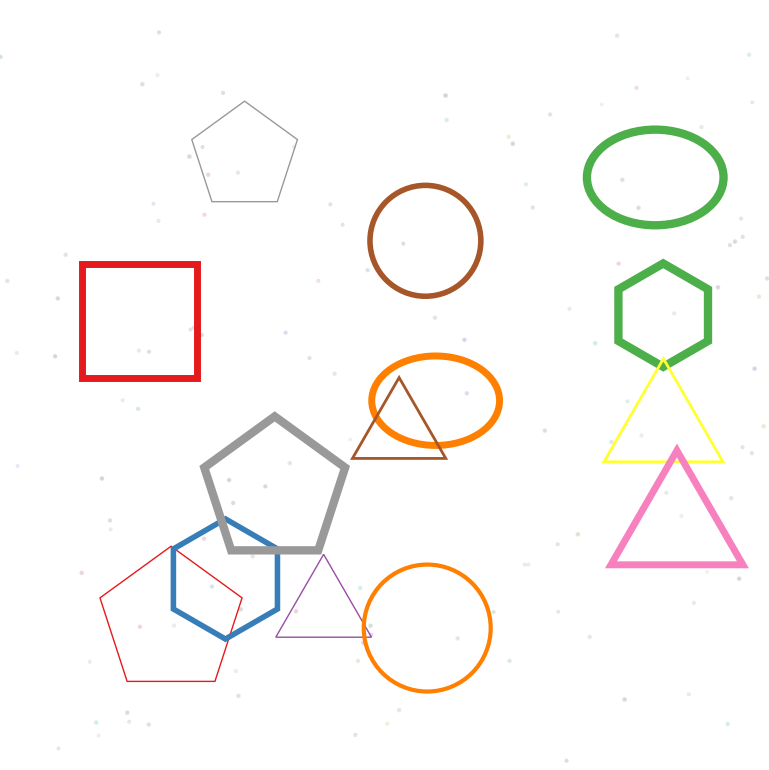[{"shape": "pentagon", "thickness": 0.5, "radius": 0.49, "center": [0.222, 0.194]}, {"shape": "square", "thickness": 2.5, "radius": 0.37, "center": [0.181, 0.583]}, {"shape": "hexagon", "thickness": 2, "radius": 0.39, "center": [0.293, 0.248]}, {"shape": "oval", "thickness": 3, "radius": 0.44, "center": [0.851, 0.77]}, {"shape": "hexagon", "thickness": 3, "radius": 0.34, "center": [0.861, 0.591]}, {"shape": "triangle", "thickness": 0.5, "radius": 0.36, "center": [0.42, 0.208]}, {"shape": "circle", "thickness": 1.5, "radius": 0.41, "center": [0.555, 0.184]}, {"shape": "oval", "thickness": 2.5, "radius": 0.41, "center": [0.566, 0.48]}, {"shape": "triangle", "thickness": 1, "radius": 0.45, "center": [0.862, 0.445]}, {"shape": "triangle", "thickness": 1, "radius": 0.35, "center": [0.518, 0.44]}, {"shape": "circle", "thickness": 2, "radius": 0.36, "center": [0.552, 0.687]}, {"shape": "triangle", "thickness": 2.5, "radius": 0.49, "center": [0.879, 0.316]}, {"shape": "pentagon", "thickness": 0.5, "radius": 0.36, "center": [0.318, 0.796]}, {"shape": "pentagon", "thickness": 3, "radius": 0.48, "center": [0.357, 0.363]}]